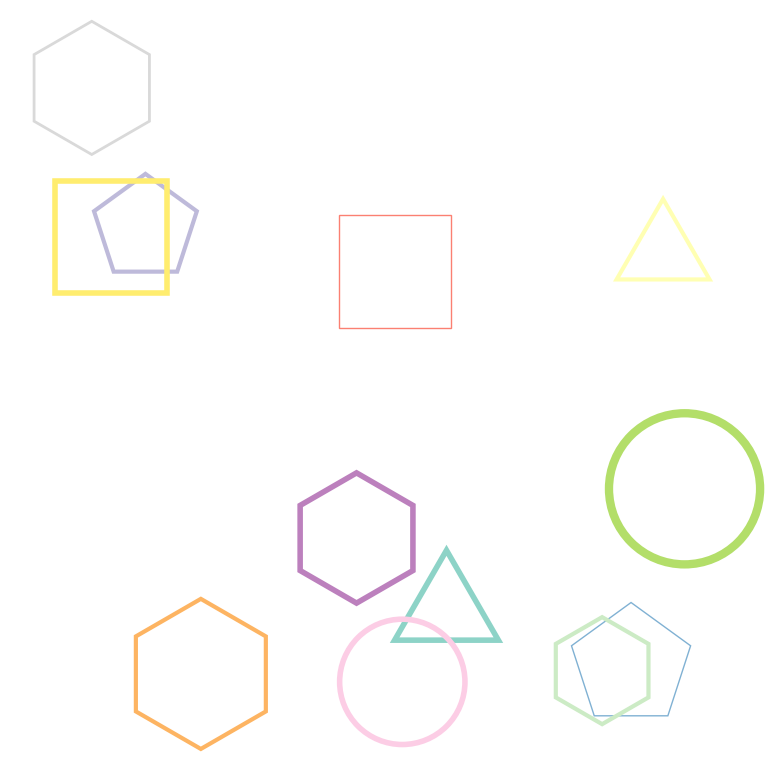[{"shape": "triangle", "thickness": 2, "radius": 0.39, "center": [0.58, 0.208]}, {"shape": "triangle", "thickness": 1.5, "radius": 0.35, "center": [0.861, 0.672]}, {"shape": "pentagon", "thickness": 1.5, "radius": 0.35, "center": [0.189, 0.704]}, {"shape": "square", "thickness": 0.5, "radius": 0.37, "center": [0.513, 0.647]}, {"shape": "pentagon", "thickness": 0.5, "radius": 0.41, "center": [0.82, 0.136]}, {"shape": "hexagon", "thickness": 1.5, "radius": 0.49, "center": [0.261, 0.125]}, {"shape": "circle", "thickness": 3, "radius": 0.49, "center": [0.889, 0.365]}, {"shape": "circle", "thickness": 2, "radius": 0.41, "center": [0.522, 0.114]}, {"shape": "hexagon", "thickness": 1, "radius": 0.43, "center": [0.119, 0.886]}, {"shape": "hexagon", "thickness": 2, "radius": 0.42, "center": [0.463, 0.301]}, {"shape": "hexagon", "thickness": 1.5, "radius": 0.35, "center": [0.782, 0.129]}, {"shape": "square", "thickness": 2, "radius": 0.36, "center": [0.144, 0.692]}]